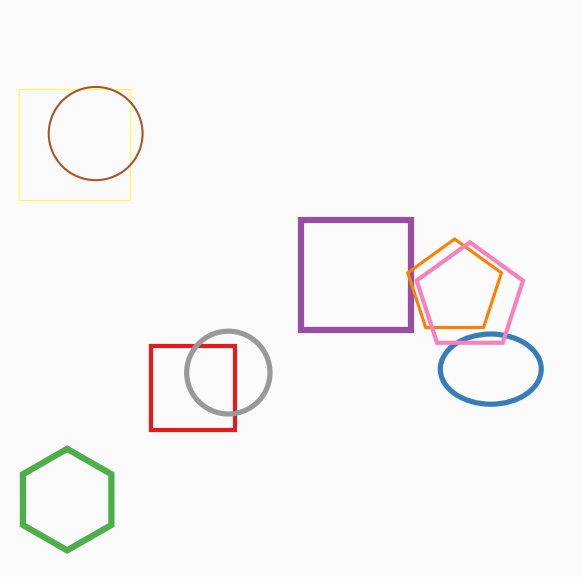[{"shape": "square", "thickness": 2, "radius": 0.36, "center": [0.333, 0.327]}, {"shape": "oval", "thickness": 2.5, "radius": 0.43, "center": [0.844, 0.36]}, {"shape": "hexagon", "thickness": 3, "radius": 0.44, "center": [0.116, 0.134]}, {"shape": "square", "thickness": 3, "radius": 0.48, "center": [0.613, 0.523]}, {"shape": "pentagon", "thickness": 1.5, "radius": 0.42, "center": [0.782, 0.501]}, {"shape": "square", "thickness": 0.5, "radius": 0.48, "center": [0.128, 0.749]}, {"shape": "circle", "thickness": 1, "radius": 0.4, "center": [0.165, 0.768]}, {"shape": "pentagon", "thickness": 2, "radius": 0.48, "center": [0.808, 0.483]}, {"shape": "circle", "thickness": 2.5, "radius": 0.36, "center": [0.393, 0.354]}]